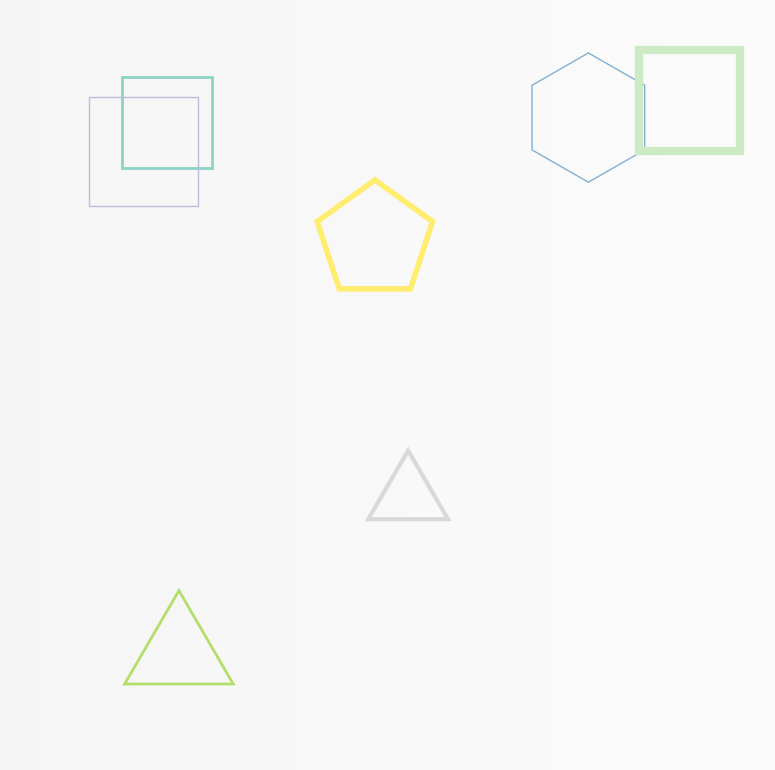[{"shape": "square", "thickness": 1, "radius": 0.29, "center": [0.215, 0.841]}, {"shape": "square", "thickness": 0.5, "radius": 0.35, "center": [0.185, 0.803]}, {"shape": "hexagon", "thickness": 0.5, "radius": 0.42, "center": [0.759, 0.847]}, {"shape": "triangle", "thickness": 1, "radius": 0.4, "center": [0.231, 0.152]}, {"shape": "triangle", "thickness": 1.5, "radius": 0.3, "center": [0.527, 0.355]}, {"shape": "square", "thickness": 3, "radius": 0.33, "center": [0.89, 0.869]}, {"shape": "pentagon", "thickness": 2, "radius": 0.39, "center": [0.484, 0.688]}]